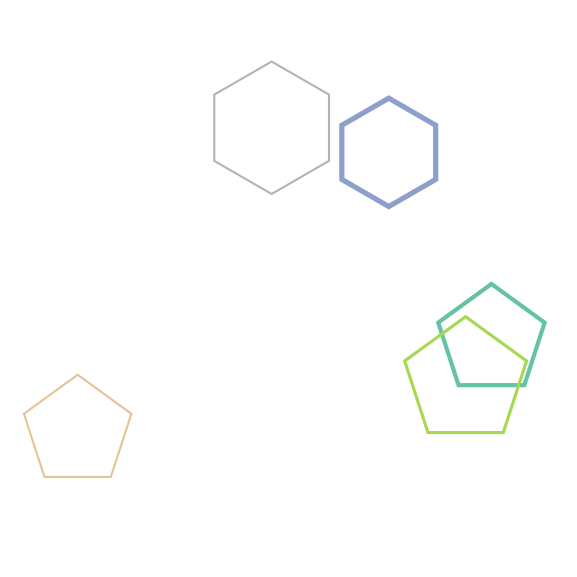[{"shape": "pentagon", "thickness": 2, "radius": 0.48, "center": [0.851, 0.411]}, {"shape": "hexagon", "thickness": 2.5, "radius": 0.47, "center": [0.673, 0.735]}, {"shape": "pentagon", "thickness": 1.5, "radius": 0.55, "center": [0.806, 0.34]}, {"shape": "pentagon", "thickness": 1, "radius": 0.49, "center": [0.134, 0.252]}, {"shape": "hexagon", "thickness": 1, "radius": 0.57, "center": [0.47, 0.778]}]